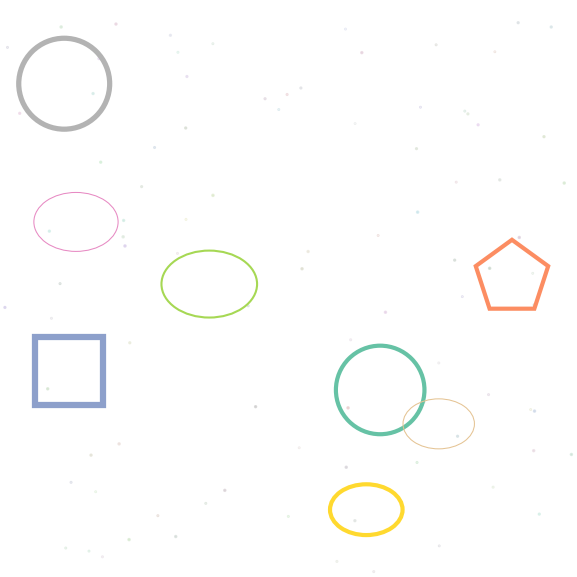[{"shape": "circle", "thickness": 2, "radius": 0.38, "center": [0.658, 0.324]}, {"shape": "pentagon", "thickness": 2, "radius": 0.33, "center": [0.887, 0.518]}, {"shape": "square", "thickness": 3, "radius": 0.29, "center": [0.12, 0.358]}, {"shape": "oval", "thickness": 0.5, "radius": 0.36, "center": [0.132, 0.615]}, {"shape": "oval", "thickness": 1, "radius": 0.41, "center": [0.362, 0.507]}, {"shape": "oval", "thickness": 2, "radius": 0.31, "center": [0.634, 0.117]}, {"shape": "oval", "thickness": 0.5, "radius": 0.31, "center": [0.76, 0.265]}, {"shape": "circle", "thickness": 2.5, "radius": 0.39, "center": [0.111, 0.854]}]